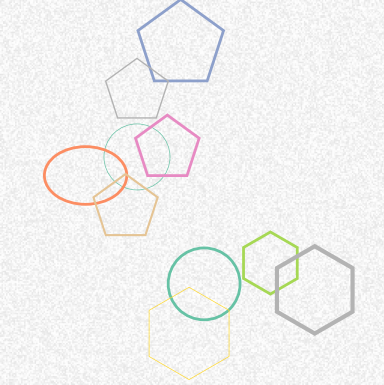[{"shape": "circle", "thickness": 2, "radius": 0.47, "center": [0.53, 0.263]}, {"shape": "circle", "thickness": 0.5, "radius": 0.43, "center": [0.356, 0.592]}, {"shape": "oval", "thickness": 2, "radius": 0.54, "center": [0.222, 0.544]}, {"shape": "pentagon", "thickness": 2, "radius": 0.58, "center": [0.469, 0.884]}, {"shape": "pentagon", "thickness": 2, "radius": 0.43, "center": [0.435, 0.614]}, {"shape": "hexagon", "thickness": 2, "radius": 0.4, "center": [0.702, 0.317]}, {"shape": "hexagon", "thickness": 0.5, "radius": 0.6, "center": [0.491, 0.134]}, {"shape": "pentagon", "thickness": 1.5, "radius": 0.44, "center": [0.326, 0.46]}, {"shape": "hexagon", "thickness": 3, "radius": 0.57, "center": [0.818, 0.247]}, {"shape": "pentagon", "thickness": 1, "radius": 0.43, "center": [0.356, 0.763]}]